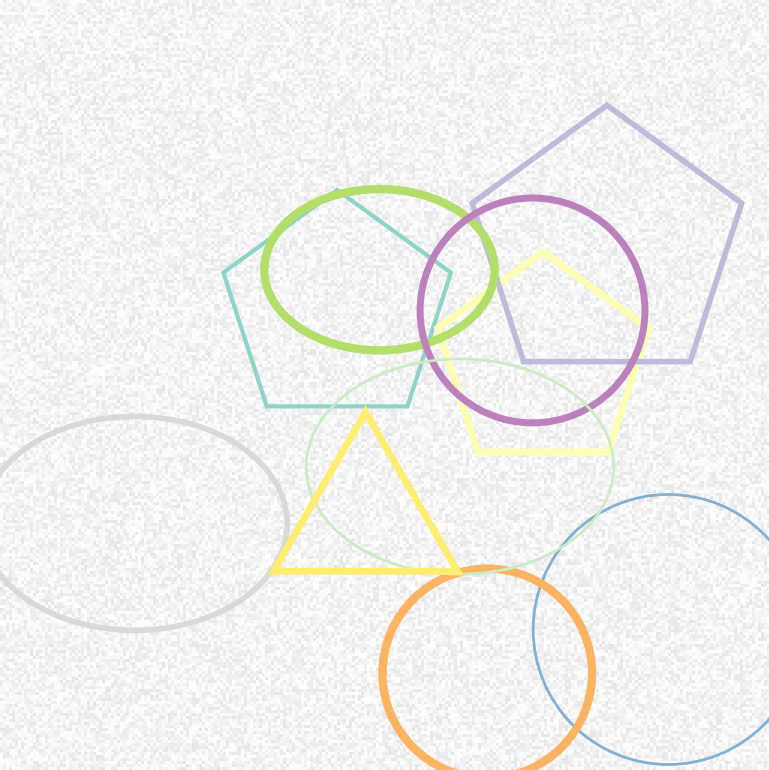[{"shape": "pentagon", "thickness": 1.5, "radius": 0.78, "center": [0.438, 0.598]}, {"shape": "pentagon", "thickness": 2.5, "radius": 0.72, "center": [0.705, 0.529]}, {"shape": "pentagon", "thickness": 2, "radius": 0.92, "center": [0.788, 0.679]}, {"shape": "circle", "thickness": 1, "radius": 0.88, "center": [0.868, 0.182]}, {"shape": "circle", "thickness": 3, "radius": 0.68, "center": [0.633, 0.125]}, {"shape": "oval", "thickness": 3, "radius": 0.75, "center": [0.493, 0.65]}, {"shape": "oval", "thickness": 2, "radius": 0.99, "center": [0.175, 0.32]}, {"shape": "circle", "thickness": 2.5, "radius": 0.73, "center": [0.692, 0.597]}, {"shape": "oval", "thickness": 1, "radius": 1.0, "center": [0.597, 0.394]}, {"shape": "triangle", "thickness": 2.5, "radius": 0.69, "center": [0.475, 0.327]}]